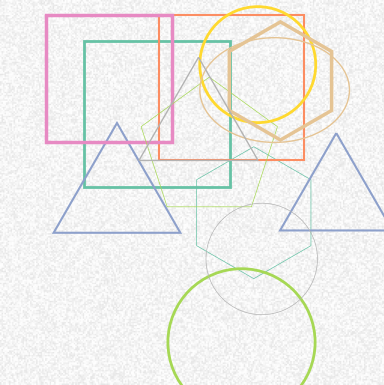[{"shape": "square", "thickness": 2, "radius": 0.95, "center": [0.407, 0.703]}, {"shape": "hexagon", "thickness": 0.5, "radius": 0.86, "center": [0.659, 0.448]}, {"shape": "square", "thickness": 1.5, "radius": 0.94, "center": [0.601, 0.773]}, {"shape": "triangle", "thickness": 1.5, "radius": 0.95, "center": [0.304, 0.49]}, {"shape": "triangle", "thickness": 1.5, "radius": 0.84, "center": [0.873, 0.486]}, {"shape": "square", "thickness": 2.5, "radius": 0.82, "center": [0.284, 0.797]}, {"shape": "pentagon", "thickness": 0.5, "radius": 0.93, "center": [0.544, 0.613]}, {"shape": "circle", "thickness": 2, "radius": 0.96, "center": [0.627, 0.111]}, {"shape": "circle", "thickness": 2, "radius": 0.75, "center": [0.669, 0.832]}, {"shape": "hexagon", "thickness": 2.5, "radius": 0.77, "center": [0.728, 0.79]}, {"shape": "oval", "thickness": 1, "radius": 0.97, "center": [0.713, 0.766]}, {"shape": "triangle", "thickness": 1, "radius": 0.89, "center": [0.516, 0.673]}, {"shape": "circle", "thickness": 0.5, "radius": 0.72, "center": [0.68, 0.327]}]